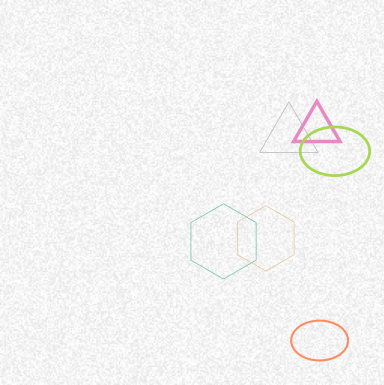[{"shape": "hexagon", "thickness": 0.5, "radius": 0.49, "center": [0.581, 0.373]}, {"shape": "oval", "thickness": 1.5, "radius": 0.37, "center": [0.83, 0.115]}, {"shape": "triangle", "thickness": 2.5, "radius": 0.35, "center": [0.823, 0.667]}, {"shape": "oval", "thickness": 2, "radius": 0.45, "center": [0.87, 0.607]}, {"shape": "hexagon", "thickness": 0.5, "radius": 0.42, "center": [0.69, 0.381]}, {"shape": "triangle", "thickness": 0.5, "radius": 0.44, "center": [0.75, 0.648]}]